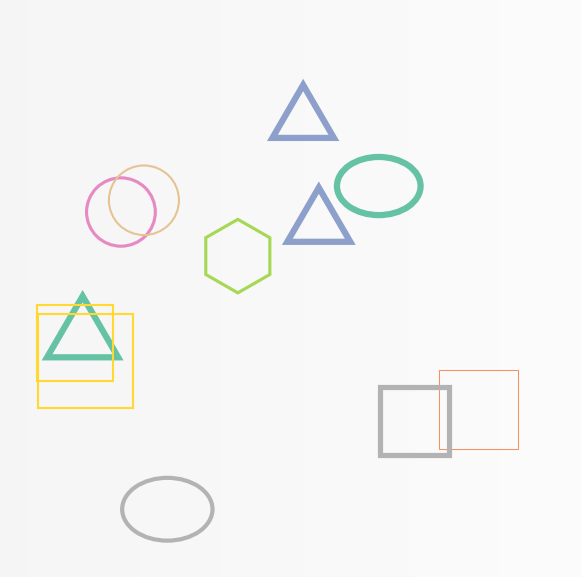[{"shape": "triangle", "thickness": 3, "radius": 0.35, "center": [0.142, 0.416]}, {"shape": "oval", "thickness": 3, "radius": 0.36, "center": [0.652, 0.677]}, {"shape": "square", "thickness": 0.5, "radius": 0.34, "center": [0.823, 0.29]}, {"shape": "triangle", "thickness": 3, "radius": 0.31, "center": [0.522, 0.791]}, {"shape": "triangle", "thickness": 3, "radius": 0.31, "center": [0.548, 0.612]}, {"shape": "circle", "thickness": 1.5, "radius": 0.3, "center": [0.208, 0.632]}, {"shape": "hexagon", "thickness": 1.5, "radius": 0.32, "center": [0.409, 0.556]}, {"shape": "square", "thickness": 1, "radius": 0.41, "center": [0.148, 0.374]}, {"shape": "square", "thickness": 1, "radius": 0.33, "center": [0.129, 0.405]}, {"shape": "circle", "thickness": 1, "radius": 0.3, "center": [0.248, 0.652]}, {"shape": "oval", "thickness": 2, "radius": 0.39, "center": [0.288, 0.117]}, {"shape": "square", "thickness": 2.5, "radius": 0.3, "center": [0.714, 0.27]}]